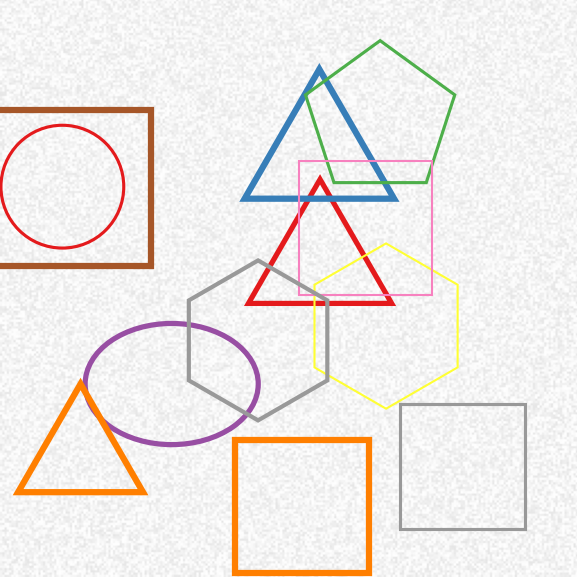[{"shape": "circle", "thickness": 1.5, "radius": 0.53, "center": [0.108, 0.676]}, {"shape": "triangle", "thickness": 2.5, "radius": 0.72, "center": [0.554, 0.545]}, {"shape": "triangle", "thickness": 3, "radius": 0.75, "center": [0.553, 0.73]}, {"shape": "pentagon", "thickness": 1.5, "radius": 0.68, "center": [0.658, 0.793]}, {"shape": "oval", "thickness": 2.5, "radius": 0.75, "center": [0.297, 0.334]}, {"shape": "triangle", "thickness": 3, "radius": 0.62, "center": [0.139, 0.209]}, {"shape": "square", "thickness": 3, "radius": 0.58, "center": [0.523, 0.122]}, {"shape": "hexagon", "thickness": 1, "radius": 0.72, "center": [0.669, 0.435]}, {"shape": "square", "thickness": 3, "radius": 0.68, "center": [0.126, 0.674]}, {"shape": "square", "thickness": 1, "radius": 0.58, "center": [0.633, 0.604]}, {"shape": "square", "thickness": 1.5, "radius": 0.54, "center": [0.801, 0.191]}, {"shape": "hexagon", "thickness": 2, "radius": 0.69, "center": [0.447, 0.41]}]